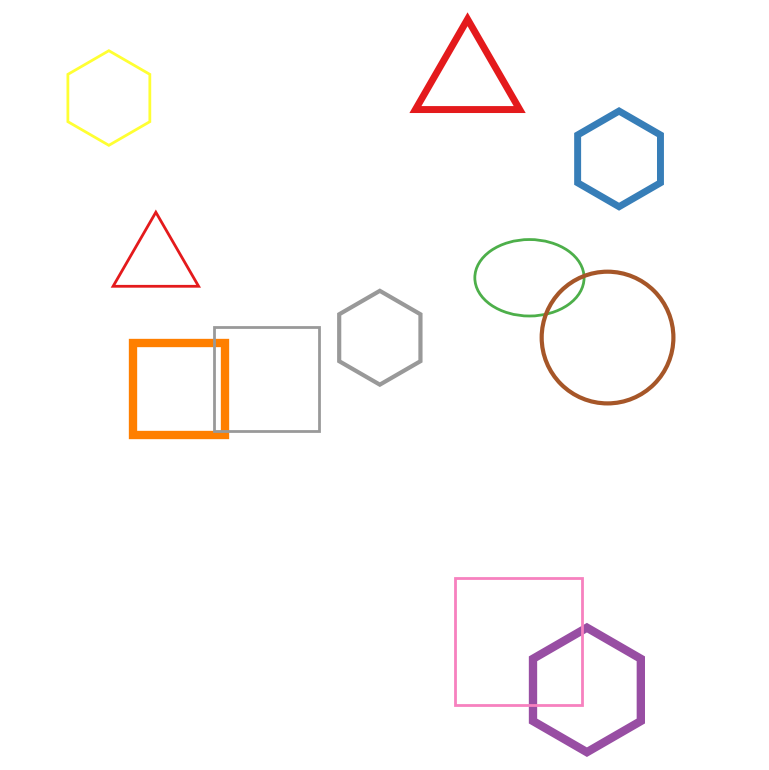[{"shape": "triangle", "thickness": 1, "radius": 0.32, "center": [0.202, 0.66]}, {"shape": "triangle", "thickness": 2.5, "radius": 0.39, "center": [0.607, 0.897]}, {"shape": "hexagon", "thickness": 2.5, "radius": 0.31, "center": [0.804, 0.794]}, {"shape": "oval", "thickness": 1, "radius": 0.35, "center": [0.688, 0.639]}, {"shape": "hexagon", "thickness": 3, "radius": 0.4, "center": [0.762, 0.104]}, {"shape": "square", "thickness": 3, "radius": 0.3, "center": [0.233, 0.494]}, {"shape": "hexagon", "thickness": 1, "radius": 0.31, "center": [0.141, 0.873]}, {"shape": "circle", "thickness": 1.5, "radius": 0.43, "center": [0.789, 0.562]}, {"shape": "square", "thickness": 1, "radius": 0.41, "center": [0.674, 0.167]}, {"shape": "square", "thickness": 1, "radius": 0.34, "center": [0.346, 0.508]}, {"shape": "hexagon", "thickness": 1.5, "radius": 0.3, "center": [0.493, 0.561]}]